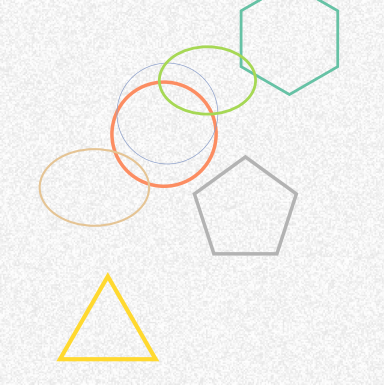[{"shape": "hexagon", "thickness": 2, "radius": 0.72, "center": [0.752, 0.899]}, {"shape": "circle", "thickness": 2.5, "radius": 0.68, "center": [0.426, 0.651]}, {"shape": "circle", "thickness": 0.5, "radius": 0.66, "center": [0.435, 0.705]}, {"shape": "oval", "thickness": 2, "radius": 0.62, "center": [0.539, 0.791]}, {"shape": "triangle", "thickness": 3, "radius": 0.72, "center": [0.28, 0.139]}, {"shape": "oval", "thickness": 1.5, "radius": 0.71, "center": [0.245, 0.513]}, {"shape": "pentagon", "thickness": 2.5, "radius": 0.7, "center": [0.637, 0.453]}]